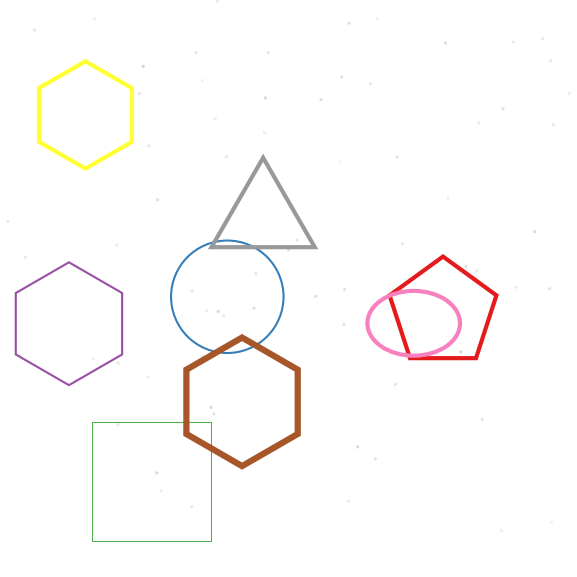[{"shape": "pentagon", "thickness": 2, "radius": 0.49, "center": [0.767, 0.458]}, {"shape": "circle", "thickness": 1, "radius": 0.49, "center": [0.394, 0.485]}, {"shape": "square", "thickness": 0.5, "radius": 0.51, "center": [0.262, 0.165]}, {"shape": "hexagon", "thickness": 1, "radius": 0.53, "center": [0.119, 0.439]}, {"shape": "hexagon", "thickness": 2, "radius": 0.46, "center": [0.148, 0.8]}, {"shape": "hexagon", "thickness": 3, "radius": 0.56, "center": [0.419, 0.303]}, {"shape": "oval", "thickness": 2, "radius": 0.4, "center": [0.716, 0.439]}, {"shape": "triangle", "thickness": 2, "radius": 0.52, "center": [0.456, 0.623]}]